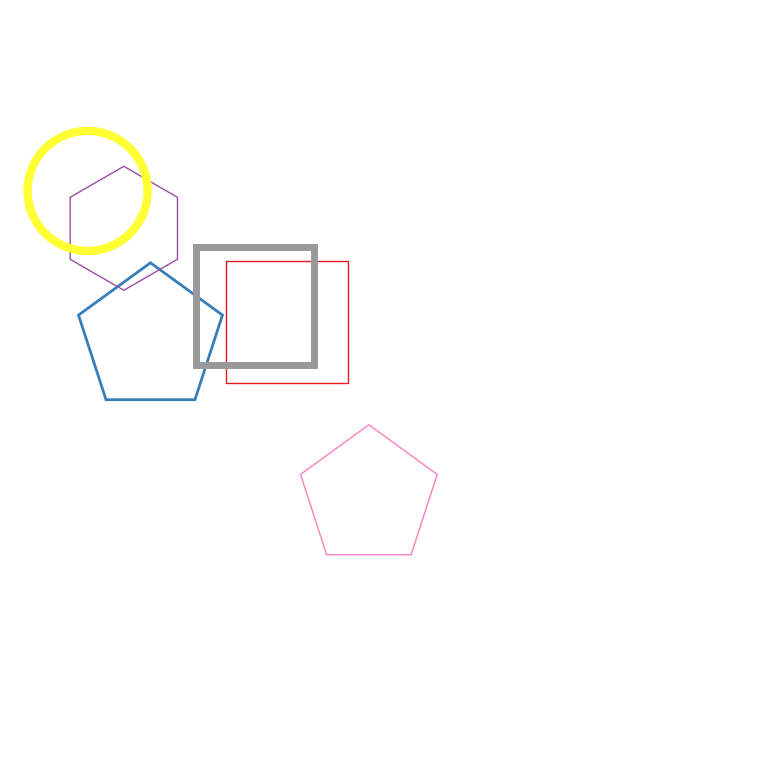[{"shape": "square", "thickness": 0.5, "radius": 0.4, "center": [0.372, 0.582]}, {"shape": "pentagon", "thickness": 1, "radius": 0.49, "center": [0.195, 0.56]}, {"shape": "hexagon", "thickness": 0.5, "radius": 0.4, "center": [0.161, 0.703]}, {"shape": "circle", "thickness": 3, "radius": 0.39, "center": [0.114, 0.752]}, {"shape": "pentagon", "thickness": 0.5, "radius": 0.47, "center": [0.479, 0.355]}, {"shape": "square", "thickness": 2.5, "radius": 0.38, "center": [0.331, 0.602]}]